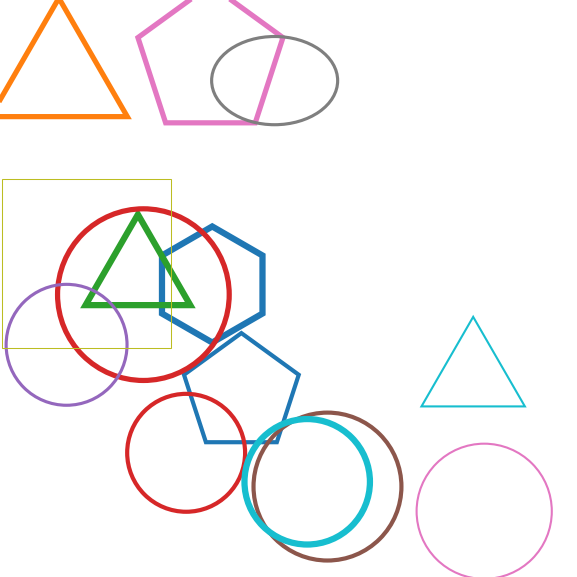[{"shape": "pentagon", "thickness": 2, "radius": 0.52, "center": [0.418, 0.318]}, {"shape": "hexagon", "thickness": 3, "radius": 0.5, "center": [0.368, 0.506]}, {"shape": "triangle", "thickness": 2.5, "radius": 0.68, "center": [0.102, 0.866]}, {"shape": "triangle", "thickness": 3, "radius": 0.52, "center": [0.239, 0.523]}, {"shape": "circle", "thickness": 2.5, "radius": 0.74, "center": [0.248, 0.489]}, {"shape": "circle", "thickness": 2, "radius": 0.51, "center": [0.322, 0.215]}, {"shape": "circle", "thickness": 1.5, "radius": 0.52, "center": [0.115, 0.402]}, {"shape": "circle", "thickness": 2, "radius": 0.64, "center": [0.567, 0.157]}, {"shape": "circle", "thickness": 1, "radius": 0.59, "center": [0.838, 0.114]}, {"shape": "pentagon", "thickness": 2.5, "radius": 0.66, "center": [0.364, 0.893]}, {"shape": "oval", "thickness": 1.5, "radius": 0.55, "center": [0.476, 0.86]}, {"shape": "square", "thickness": 0.5, "radius": 0.73, "center": [0.15, 0.543]}, {"shape": "circle", "thickness": 3, "radius": 0.54, "center": [0.532, 0.165]}, {"shape": "triangle", "thickness": 1, "radius": 0.52, "center": [0.819, 0.347]}]